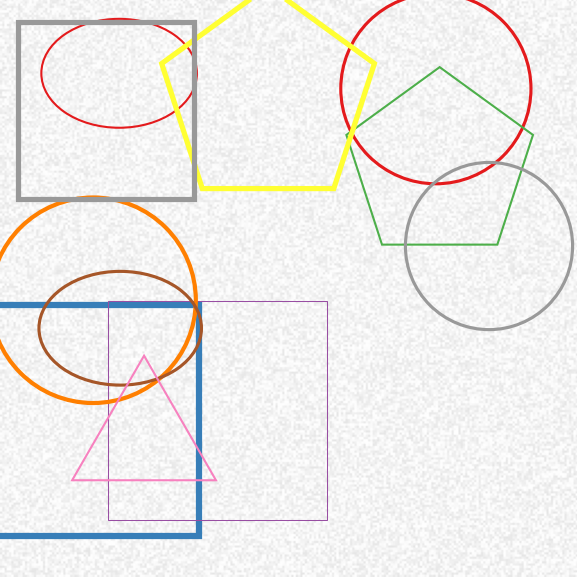[{"shape": "oval", "thickness": 1, "radius": 0.67, "center": [0.206, 0.872]}, {"shape": "circle", "thickness": 1.5, "radius": 0.82, "center": [0.755, 0.846]}, {"shape": "square", "thickness": 3, "radius": 1.0, "center": [0.144, 0.271]}, {"shape": "pentagon", "thickness": 1, "radius": 0.85, "center": [0.761, 0.713]}, {"shape": "square", "thickness": 0.5, "radius": 0.95, "center": [0.377, 0.288]}, {"shape": "circle", "thickness": 2, "radius": 0.89, "center": [0.161, 0.479]}, {"shape": "pentagon", "thickness": 2.5, "radius": 0.97, "center": [0.464, 0.829]}, {"shape": "oval", "thickness": 1.5, "radius": 0.7, "center": [0.208, 0.431]}, {"shape": "triangle", "thickness": 1, "radius": 0.72, "center": [0.249, 0.239]}, {"shape": "square", "thickness": 2.5, "radius": 0.76, "center": [0.184, 0.808]}, {"shape": "circle", "thickness": 1.5, "radius": 0.72, "center": [0.847, 0.573]}]